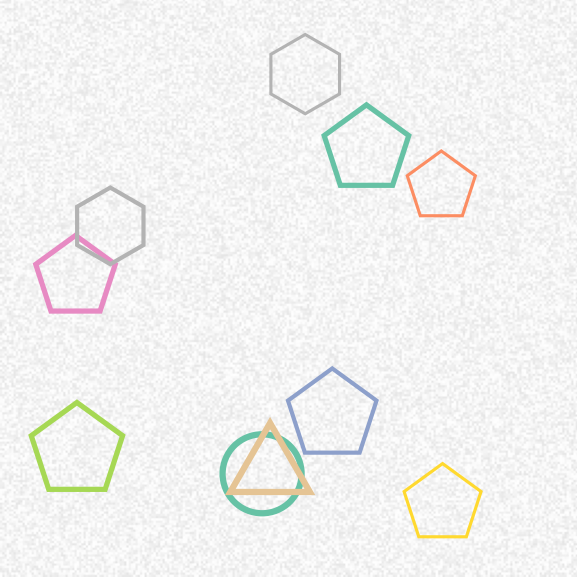[{"shape": "pentagon", "thickness": 2.5, "radius": 0.39, "center": [0.635, 0.741]}, {"shape": "circle", "thickness": 3, "radius": 0.34, "center": [0.454, 0.179]}, {"shape": "pentagon", "thickness": 1.5, "radius": 0.31, "center": [0.764, 0.676]}, {"shape": "pentagon", "thickness": 2, "radius": 0.4, "center": [0.575, 0.281]}, {"shape": "pentagon", "thickness": 2.5, "radius": 0.36, "center": [0.131, 0.519]}, {"shape": "pentagon", "thickness": 2.5, "radius": 0.42, "center": [0.133, 0.219]}, {"shape": "pentagon", "thickness": 1.5, "radius": 0.35, "center": [0.766, 0.126]}, {"shape": "triangle", "thickness": 3, "radius": 0.4, "center": [0.468, 0.187]}, {"shape": "hexagon", "thickness": 2, "radius": 0.33, "center": [0.191, 0.608]}, {"shape": "hexagon", "thickness": 1.5, "radius": 0.34, "center": [0.529, 0.871]}]